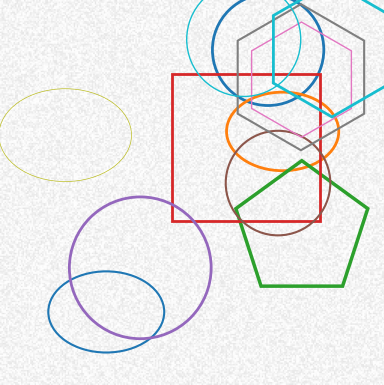[{"shape": "oval", "thickness": 1.5, "radius": 0.75, "center": [0.276, 0.19]}, {"shape": "circle", "thickness": 2, "radius": 0.72, "center": [0.696, 0.871]}, {"shape": "oval", "thickness": 2, "radius": 0.73, "center": [0.734, 0.659]}, {"shape": "pentagon", "thickness": 2.5, "radius": 0.9, "center": [0.784, 0.402]}, {"shape": "square", "thickness": 2, "radius": 0.96, "center": [0.64, 0.617]}, {"shape": "circle", "thickness": 2, "radius": 0.92, "center": [0.364, 0.304]}, {"shape": "circle", "thickness": 1.5, "radius": 0.68, "center": [0.722, 0.524]}, {"shape": "hexagon", "thickness": 1, "radius": 0.75, "center": [0.783, 0.793]}, {"shape": "hexagon", "thickness": 1.5, "radius": 0.95, "center": [0.782, 0.799]}, {"shape": "oval", "thickness": 0.5, "radius": 0.86, "center": [0.169, 0.649]}, {"shape": "hexagon", "thickness": 2, "radius": 0.88, "center": [0.862, 0.872]}, {"shape": "circle", "thickness": 1, "radius": 0.74, "center": [0.633, 0.898]}]